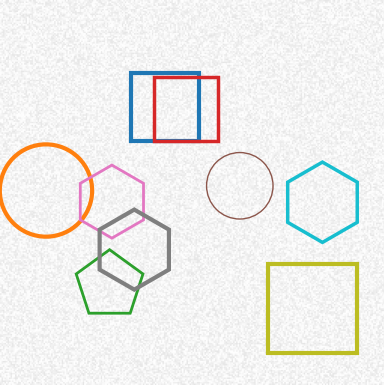[{"shape": "square", "thickness": 3, "radius": 0.44, "center": [0.429, 0.722]}, {"shape": "circle", "thickness": 3, "radius": 0.6, "center": [0.119, 0.505]}, {"shape": "pentagon", "thickness": 2, "radius": 0.46, "center": [0.285, 0.26]}, {"shape": "square", "thickness": 2.5, "radius": 0.42, "center": [0.483, 0.717]}, {"shape": "circle", "thickness": 1, "radius": 0.43, "center": [0.623, 0.517]}, {"shape": "hexagon", "thickness": 2, "radius": 0.47, "center": [0.291, 0.476]}, {"shape": "hexagon", "thickness": 3, "radius": 0.52, "center": [0.349, 0.352]}, {"shape": "square", "thickness": 3, "radius": 0.58, "center": [0.812, 0.198]}, {"shape": "hexagon", "thickness": 2.5, "radius": 0.52, "center": [0.838, 0.475]}]